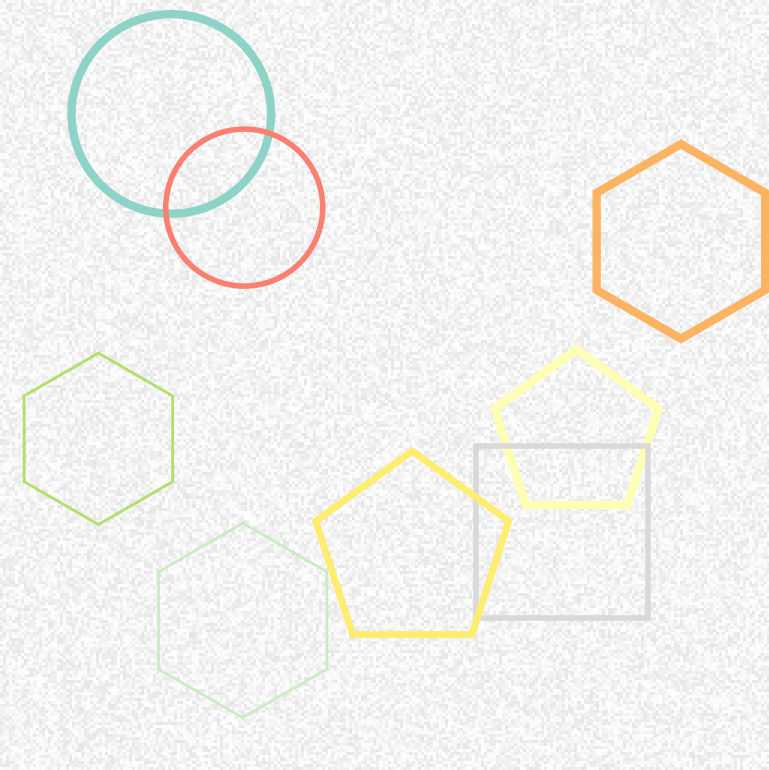[{"shape": "circle", "thickness": 3, "radius": 0.65, "center": [0.222, 0.852]}, {"shape": "pentagon", "thickness": 3, "radius": 0.56, "center": [0.749, 0.435]}, {"shape": "circle", "thickness": 2, "radius": 0.51, "center": [0.317, 0.73]}, {"shape": "hexagon", "thickness": 3, "radius": 0.63, "center": [0.884, 0.686]}, {"shape": "hexagon", "thickness": 1, "radius": 0.56, "center": [0.128, 0.43]}, {"shape": "square", "thickness": 2, "radius": 0.56, "center": [0.73, 0.309]}, {"shape": "hexagon", "thickness": 1, "radius": 0.63, "center": [0.315, 0.194]}, {"shape": "pentagon", "thickness": 2.5, "radius": 0.66, "center": [0.535, 0.283]}]